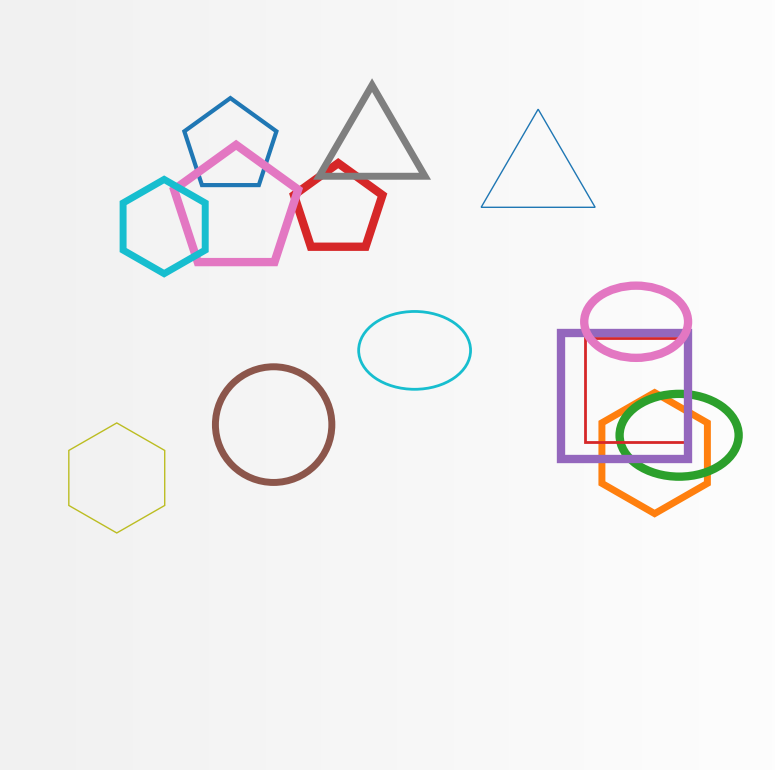[{"shape": "pentagon", "thickness": 1.5, "radius": 0.31, "center": [0.297, 0.81]}, {"shape": "triangle", "thickness": 0.5, "radius": 0.42, "center": [0.694, 0.773]}, {"shape": "hexagon", "thickness": 2.5, "radius": 0.39, "center": [0.845, 0.412]}, {"shape": "oval", "thickness": 3, "radius": 0.38, "center": [0.876, 0.435]}, {"shape": "square", "thickness": 1, "radius": 0.34, "center": [0.822, 0.494]}, {"shape": "pentagon", "thickness": 3, "radius": 0.3, "center": [0.436, 0.728]}, {"shape": "square", "thickness": 3, "radius": 0.41, "center": [0.806, 0.486]}, {"shape": "circle", "thickness": 2.5, "radius": 0.38, "center": [0.353, 0.449]}, {"shape": "pentagon", "thickness": 3, "radius": 0.42, "center": [0.305, 0.728]}, {"shape": "oval", "thickness": 3, "radius": 0.33, "center": [0.821, 0.582]}, {"shape": "triangle", "thickness": 2.5, "radius": 0.39, "center": [0.48, 0.811]}, {"shape": "hexagon", "thickness": 0.5, "radius": 0.36, "center": [0.151, 0.379]}, {"shape": "oval", "thickness": 1, "radius": 0.36, "center": [0.535, 0.545]}, {"shape": "hexagon", "thickness": 2.5, "radius": 0.31, "center": [0.212, 0.706]}]